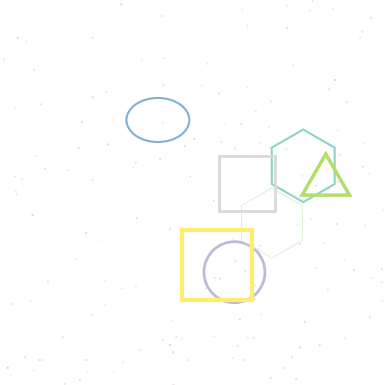[{"shape": "hexagon", "thickness": 1.5, "radius": 0.47, "center": [0.788, 0.569]}, {"shape": "circle", "thickness": 2, "radius": 0.4, "center": [0.609, 0.293]}, {"shape": "oval", "thickness": 1.5, "radius": 0.41, "center": [0.41, 0.688]}, {"shape": "triangle", "thickness": 2.5, "radius": 0.35, "center": [0.846, 0.529]}, {"shape": "square", "thickness": 2, "radius": 0.36, "center": [0.641, 0.523]}, {"shape": "hexagon", "thickness": 0.5, "radius": 0.45, "center": [0.706, 0.421]}, {"shape": "square", "thickness": 3, "radius": 0.46, "center": [0.564, 0.312]}]